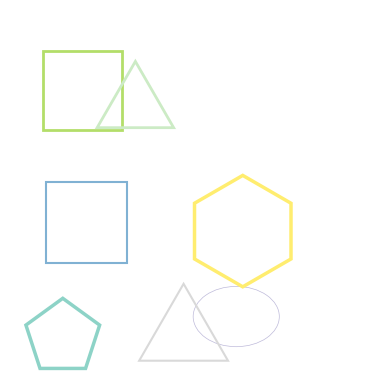[{"shape": "pentagon", "thickness": 2.5, "radius": 0.5, "center": [0.163, 0.124]}, {"shape": "oval", "thickness": 0.5, "radius": 0.56, "center": [0.614, 0.178]}, {"shape": "square", "thickness": 1.5, "radius": 0.53, "center": [0.224, 0.423]}, {"shape": "square", "thickness": 2, "radius": 0.51, "center": [0.213, 0.764]}, {"shape": "triangle", "thickness": 1.5, "radius": 0.67, "center": [0.477, 0.13]}, {"shape": "triangle", "thickness": 2, "radius": 0.57, "center": [0.352, 0.726]}, {"shape": "hexagon", "thickness": 2.5, "radius": 0.72, "center": [0.631, 0.4]}]